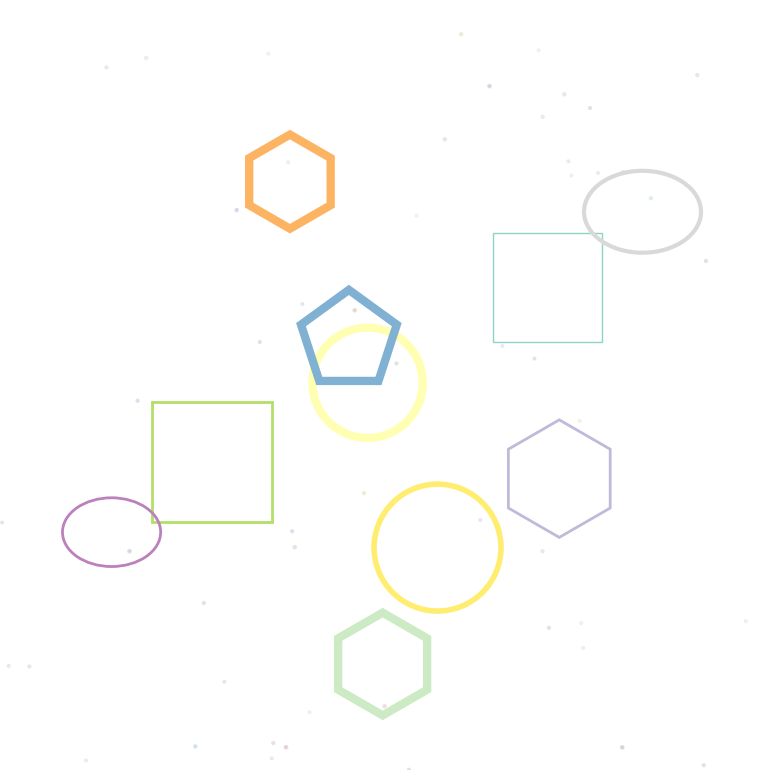[{"shape": "square", "thickness": 0.5, "radius": 0.35, "center": [0.711, 0.627]}, {"shape": "circle", "thickness": 3, "radius": 0.36, "center": [0.477, 0.503]}, {"shape": "hexagon", "thickness": 1, "radius": 0.38, "center": [0.726, 0.378]}, {"shape": "pentagon", "thickness": 3, "radius": 0.33, "center": [0.453, 0.558]}, {"shape": "hexagon", "thickness": 3, "radius": 0.31, "center": [0.377, 0.764]}, {"shape": "square", "thickness": 1, "radius": 0.39, "center": [0.275, 0.4]}, {"shape": "oval", "thickness": 1.5, "radius": 0.38, "center": [0.834, 0.725]}, {"shape": "oval", "thickness": 1, "radius": 0.32, "center": [0.145, 0.309]}, {"shape": "hexagon", "thickness": 3, "radius": 0.33, "center": [0.497, 0.138]}, {"shape": "circle", "thickness": 2, "radius": 0.41, "center": [0.568, 0.289]}]